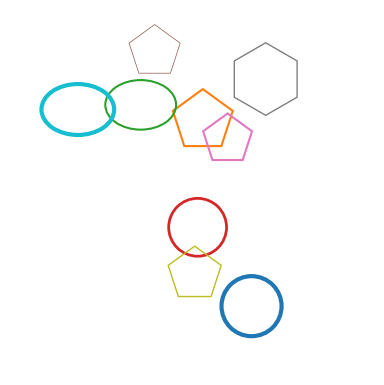[{"shape": "circle", "thickness": 3, "radius": 0.39, "center": [0.653, 0.205]}, {"shape": "pentagon", "thickness": 1.5, "radius": 0.41, "center": [0.527, 0.687]}, {"shape": "oval", "thickness": 1.5, "radius": 0.46, "center": [0.365, 0.728]}, {"shape": "circle", "thickness": 2, "radius": 0.38, "center": [0.513, 0.41]}, {"shape": "pentagon", "thickness": 0.5, "radius": 0.35, "center": [0.402, 0.866]}, {"shape": "pentagon", "thickness": 1.5, "radius": 0.33, "center": [0.591, 0.638]}, {"shape": "hexagon", "thickness": 1, "radius": 0.47, "center": [0.69, 0.795]}, {"shape": "pentagon", "thickness": 1, "radius": 0.36, "center": [0.506, 0.288]}, {"shape": "oval", "thickness": 3, "radius": 0.47, "center": [0.202, 0.716]}]